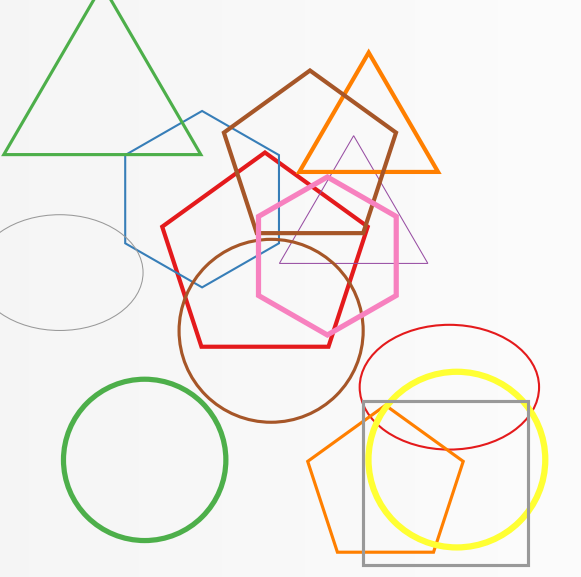[{"shape": "pentagon", "thickness": 2, "radius": 0.93, "center": [0.456, 0.549]}, {"shape": "oval", "thickness": 1, "radius": 0.77, "center": [0.773, 0.329]}, {"shape": "hexagon", "thickness": 1, "radius": 0.76, "center": [0.348, 0.654]}, {"shape": "circle", "thickness": 2.5, "radius": 0.7, "center": [0.249, 0.203]}, {"shape": "triangle", "thickness": 1.5, "radius": 0.98, "center": [0.176, 0.829]}, {"shape": "triangle", "thickness": 0.5, "radius": 0.74, "center": [0.608, 0.617]}, {"shape": "pentagon", "thickness": 1.5, "radius": 0.7, "center": [0.663, 0.157]}, {"shape": "triangle", "thickness": 2, "radius": 0.69, "center": [0.634, 0.77]}, {"shape": "circle", "thickness": 3, "radius": 0.76, "center": [0.786, 0.203]}, {"shape": "pentagon", "thickness": 2, "radius": 0.78, "center": [0.533, 0.721]}, {"shape": "circle", "thickness": 1.5, "radius": 0.79, "center": [0.466, 0.426]}, {"shape": "hexagon", "thickness": 2.5, "radius": 0.68, "center": [0.563, 0.556]}, {"shape": "oval", "thickness": 0.5, "radius": 0.72, "center": [0.103, 0.527]}, {"shape": "square", "thickness": 1.5, "radius": 0.71, "center": [0.767, 0.163]}]